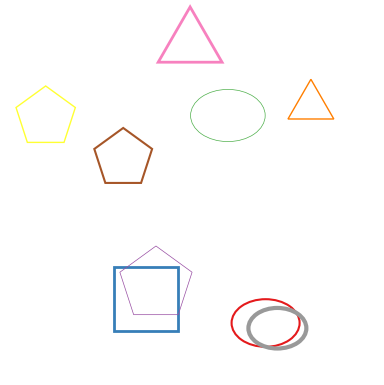[{"shape": "oval", "thickness": 1.5, "radius": 0.44, "center": [0.69, 0.161]}, {"shape": "square", "thickness": 2, "radius": 0.42, "center": [0.38, 0.224]}, {"shape": "oval", "thickness": 0.5, "radius": 0.48, "center": [0.592, 0.7]}, {"shape": "pentagon", "thickness": 0.5, "radius": 0.49, "center": [0.405, 0.262]}, {"shape": "triangle", "thickness": 1, "radius": 0.34, "center": [0.808, 0.725]}, {"shape": "pentagon", "thickness": 1, "radius": 0.41, "center": [0.119, 0.696]}, {"shape": "pentagon", "thickness": 1.5, "radius": 0.39, "center": [0.32, 0.589]}, {"shape": "triangle", "thickness": 2, "radius": 0.48, "center": [0.494, 0.886]}, {"shape": "oval", "thickness": 3, "radius": 0.38, "center": [0.72, 0.147]}]